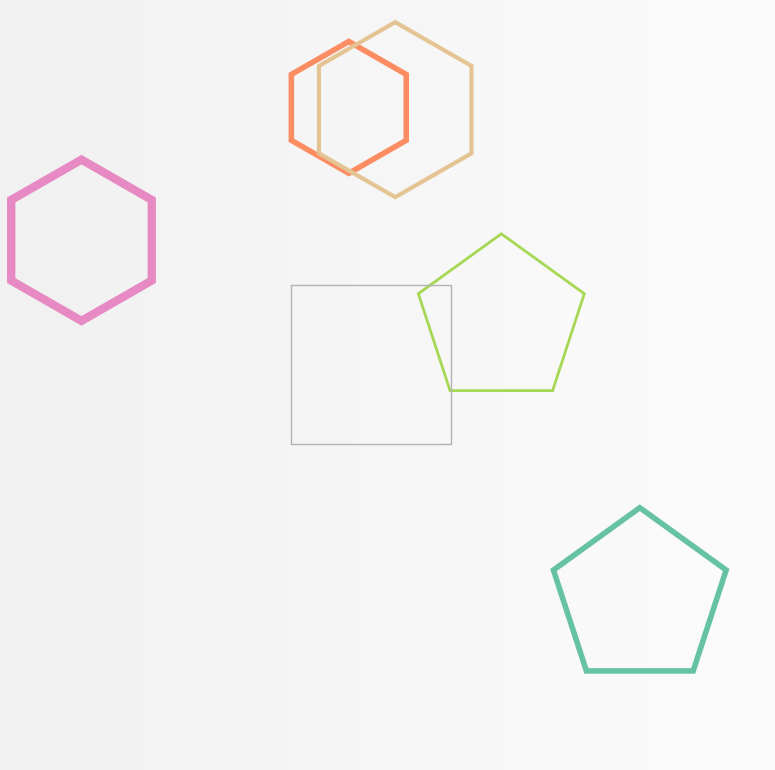[{"shape": "pentagon", "thickness": 2, "radius": 0.59, "center": [0.826, 0.223]}, {"shape": "hexagon", "thickness": 2, "radius": 0.43, "center": [0.45, 0.861]}, {"shape": "hexagon", "thickness": 3, "radius": 0.52, "center": [0.105, 0.688]}, {"shape": "pentagon", "thickness": 1, "radius": 0.56, "center": [0.647, 0.584]}, {"shape": "hexagon", "thickness": 1.5, "radius": 0.57, "center": [0.51, 0.858]}, {"shape": "square", "thickness": 0.5, "radius": 0.52, "center": [0.479, 0.527]}]